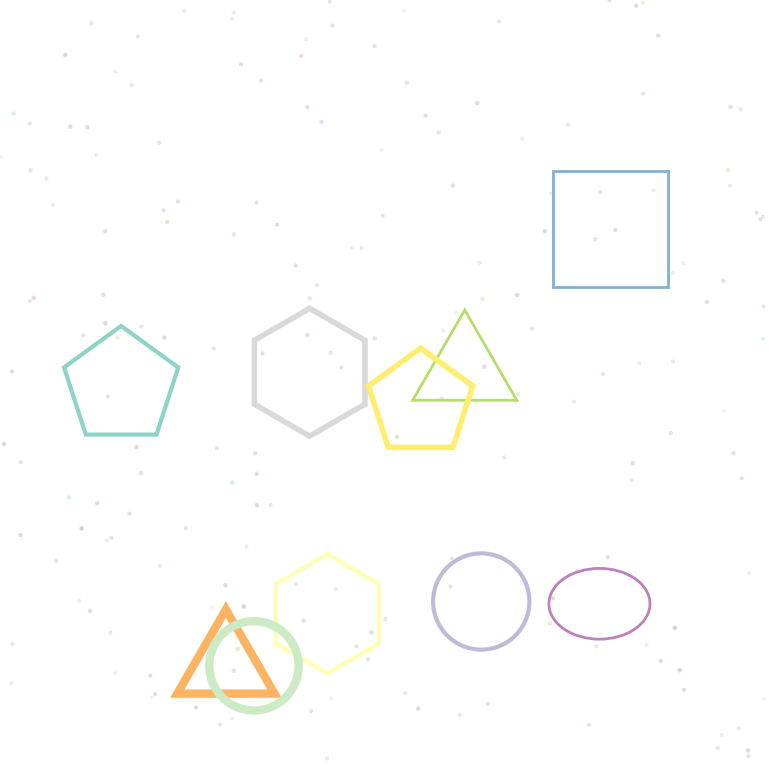[{"shape": "pentagon", "thickness": 1.5, "radius": 0.39, "center": [0.157, 0.499]}, {"shape": "hexagon", "thickness": 1.5, "radius": 0.39, "center": [0.425, 0.203]}, {"shape": "circle", "thickness": 1.5, "radius": 0.31, "center": [0.625, 0.219]}, {"shape": "square", "thickness": 1, "radius": 0.37, "center": [0.793, 0.703]}, {"shape": "triangle", "thickness": 3, "radius": 0.36, "center": [0.293, 0.136]}, {"shape": "triangle", "thickness": 1, "radius": 0.39, "center": [0.604, 0.519]}, {"shape": "hexagon", "thickness": 2, "radius": 0.41, "center": [0.402, 0.517]}, {"shape": "oval", "thickness": 1, "radius": 0.33, "center": [0.778, 0.216]}, {"shape": "circle", "thickness": 3, "radius": 0.29, "center": [0.33, 0.135]}, {"shape": "pentagon", "thickness": 2, "radius": 0.36, "center": [0.546, 0.477]}]